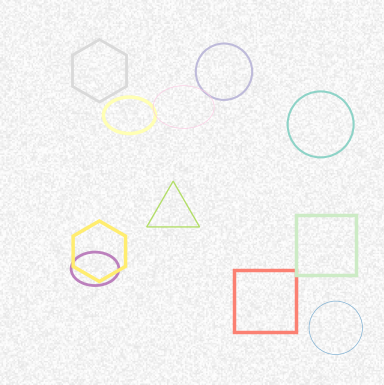[{"shape": "circle", "thickness": 1.5, "radius": 0.43, "center": [0.833, 0.677]}, {"shape": "oval", "thickness": 2.5, "radius": 0.34, "center": [0.336, 0.701]}, {"shape": "circle", "thickness": 1.5, "radius": 0.37, "center": [0.582, 0.814]}, {"shape": "square", "thickness": 2.5, "radius": 0.4, "center": [0.688, 0.219]}, {"shape": "circle", "thickness": 0.5, "radius": 0.35, "center": [0.872, 0.148]}, {"shape": "triangle", "thickness": 1, "radius": 0.4, "center": [0.45, 0.45]}, {"shape": "oval", "thickness": 0.5, "radius": 0.4, "center": [0.477, 0.722]}, {"shape": "hexagon", "thickness": 2, "radius": 0.41, "center": [0.258, 0.816]}, {"shape": "oval", "thickness": 2, "radius": 0.31, "center": [0.247, 0.302]}, {"shape": "square", "thickness": 2.5, "radius": 0.39, "center": [0.847, 0.364]}, {"shape": "hexagon", "thickness": 2.5, "radius": 0.39, "center": [0.258, 0.347]}]